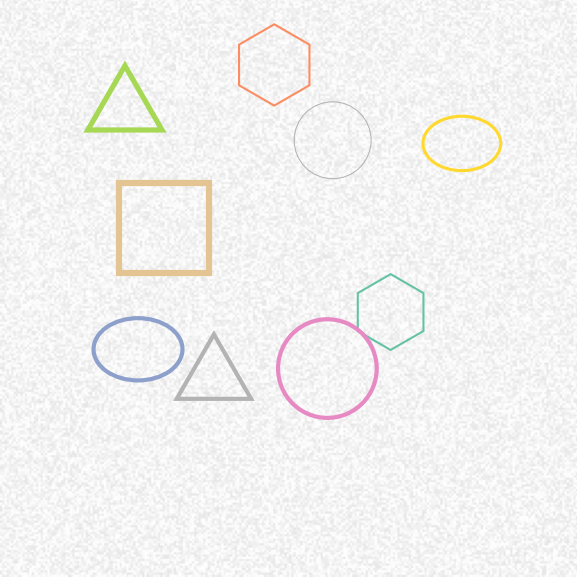[{"shape": "hexagon", "thickness": 1, "radius": 0.33, "center": [0.676, 0.459]}, {"shape": "hexagon", "thickness": 1, "radius": 0.35, "center": [0.475, 0.887]}, {"shape": "oval", "thickness": 2, "radius": 0.38, "center": [0.239, 0.394]}, {"shape": "circle", "thickness": 2, "radius": 0.43, "center": [0.567, 0.361]}, {"shape": "triangle", "thickness": 2.5, "radius": 0.37, "center": [0.216, 0.811]}, {"shape": "oval", "thickness": 1.5, "radius": 0.34, "center": [0.8, 0.751]}, {"shape": "square", "thickness": 3, "radius": 0.39, "center": [0.284, 0.604]}, {"shape": "circle", "thickness": 0.5, "radius": 0.33, "center": [0.576, 0.756]}, {"shape": "triangle", "thickness": 2, "radius": 0.37, "center": [0.37, 0.346]}]